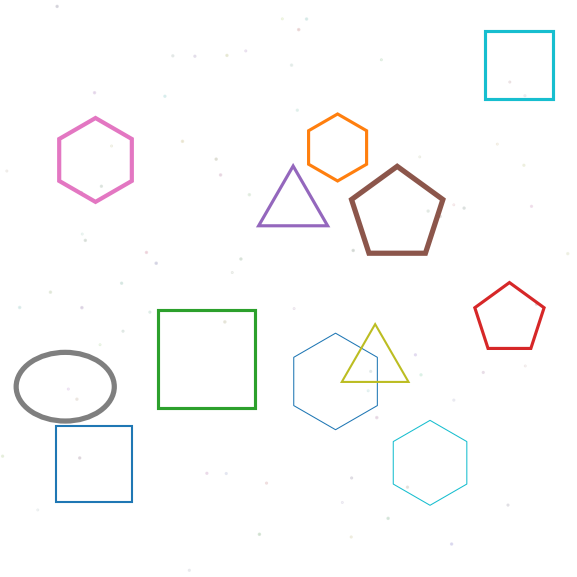[{"shape": "hexagon", "thickness": 0.5, "radius": 0.42, "center": [0.581, 0.339]}, {"shape": "square", "thickness": 1, "radius": 0.33, "center": [0.163, 0.196]}, {"shape": "hexagon", "thickness": 1.5, "radius": 0.29, "center": [0.585, 0.744]}, {"shape": "square", "thickness": 1.5, "radius": 0.42, "center": [0.357, 0.378]}, {"shape": "pentagon", "thickness": 1.5, "radius": 0.32, "center": [0.882, 0.447]}, {"shape": "triangle", "thickness": 1.5, "radius": 0.34, "center": [0.508, 0.643]}, {"shape": "pentagon", "thickness": 2.5, "radius": 0.42, "center": [0.688, 0.628]}, {"shape": "hexagon", "thickness": 2, "radius": 0.36, "center": [0.165, 0.722]}, {"shape": "oval", "thickness": 2.5, "radius": 0.42, "center": [0.113, 0.33]}, {"shape": "triangle", "thickness": 1, "radius": 0.33, "center": [0.65, 0.371]}, {"shape": "square", "thickness": 1.5, "radius": 0.29, "center": [0.899, 0.886]}, {"shape": "hexagon", "thickness": 0.5, "radius": 0.37, "center": [0.745, 0.198]}]